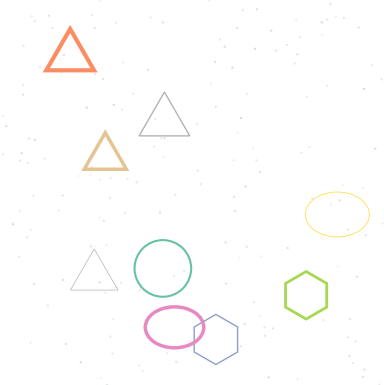[{"shape": "circle", "thickness": 1.5, "radius": 0.37, "center": [0.423, 0.303]}, {"shape": "triangle", "thickness": 3, "radius": 0.36, "center": [0.182, 0.853]}, {"shape": "hexagon", "thickness": 1, "radius": 0.33, "center": [0.561, 0.118]}, {"shape": "oval", "thickness": 2.5, "radius": 0.38, "center": [0.453, 0.15]}, {"shape": "hexagon", "thickness": 2, "radius": 0.31, "center": [0.795, 0.233]}, {"shape": "oval", "thickness": 0.5, "radius": 0.42, "center": [0.876, 0.443]}, {"shape": "triangle", "thickness": 2.5, "radius": 0.32, "center": [0.273, 0.592]}, {"shape": "triangle", "thickness": 0.5, "radius": 0.36, "center": [0.245, 0.282]}, {"shape": "triangle", "thickness": 1, "radius": 0.38, "center": [0.427, 0.685]}]